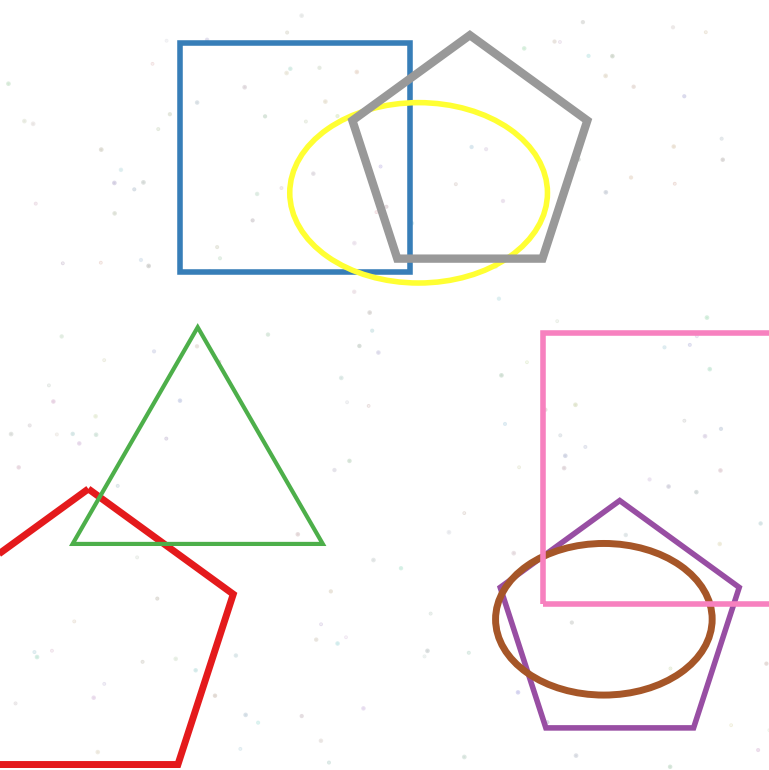[{"shape": "pentagon", "thickness": 2.5, "radius": 0.99, "center": [0.115, 0.167]}, {"shape": "square", "thickness": 2, "radius": 0.74, "center": [0.383, 0.796]}, {"shape": "triangle", "thickness": 1.5, "radius": 0.94, "center": [0.257, 0.387]}, {"shape": "pentagon", "thickness": 2, "radius": 0.82, "center": [0.805, 0.187]}, {"shape": "oval", "thickness": 2, "radius": 0.84, "center": [0.544, 0.75]}, {"shape": "oval", "thickness": 2.5, "radius": 0.7, "center": [0.784, 0.196]}, {"shape": "square", "thickness": 2, "radius": 0.88, "center": [0.881, 0.392]}, {"shape": "pentagon", "thickness": 3, "radius": 0.8, "center": [0.61, 0.794]}]